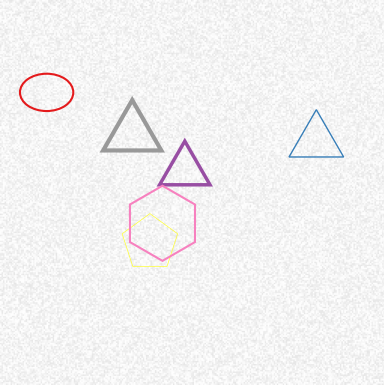[{"shape": "oval", "thickness": 1.5, "radius": 0.35, "center": [0.121, 0.76]}, {"shape": "triangle", "thickness": 1, "radius": 0.41, "center": [0.822, 0.633]}, {"shape": "triangle", "thickness": 2.5, "radius": 0.38, "center": [0.48, 0.558]}, {"shape": "pentagon", "thickness": 0.5, "radius": 0.38, "center": [0.389, 0.369]}, {"shape": "hexagon", "thickness": 1.5, "radius": 0.49, "center": [0.422, 0.42]}, {"shape": "triangle", "thickness": 3, "radius": 0.44, "center": [0.343, 0.653]}]